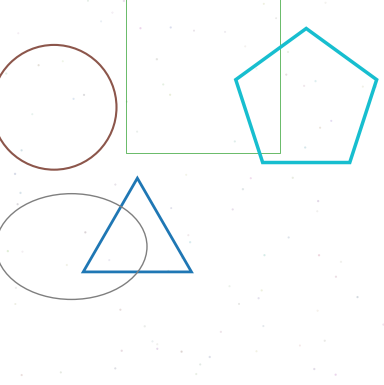[{"shape": "triangle", "thickness": 2, "radius": 0.81, "center": [0.357, 0.375]}, {"shape": "square", "thickness": 0.5, "radius": 1.0, "center": [0.528, 0.802]}, {"shape": "circle", "thickness": 1.5, "radius": 0.81, "center": [0.141, 0.721]}, {"shape": "oval", "thickness": 1, "radius": 0.98, "center": [0.186, 0.36]}, {"shape": "pentagon", "thickness": 2.5, "radius": 0.96, "center": [0.795, 0.734]}]